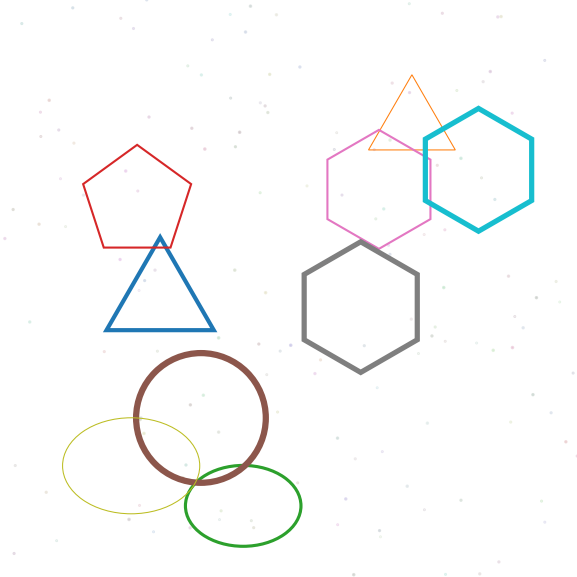[{"shape": "triangle", "thickness": 2, "radius": 0.54, "center": [0.277, 0.481]}, {"shape": "triangle", "thickness": 0.5, "radius": 0.43, "center": [0.713, 0.783]}, {"shape": "oval", "thickness": 1.5, "radius": 0.5, "center": [0.421, 0.123]}, {"shape": "pentagon", "thickness": 1, "radius": 0.49, "center": [0.237, 0.65]}, {"shape": "circle", "thickness": 3, "radius": 0.56, "center": [0.348, 0.275]}, {"shape": "hexagon", "thickness": 1, "radius": 0.52, "center": [0.656, 0.671]}, {"shape": "hexagon", "thickness": 2.5, "radius": 0.57, "center": [0.625, 0.467]}, {"shape": "oval", "thickness": 0.5, "radius": 0.59, "center": [0.227, 0.193]}, {"shape": "hexagon", "thickness": 2.5, "radius": 0.53, "center": [0.829, 0.705]}]